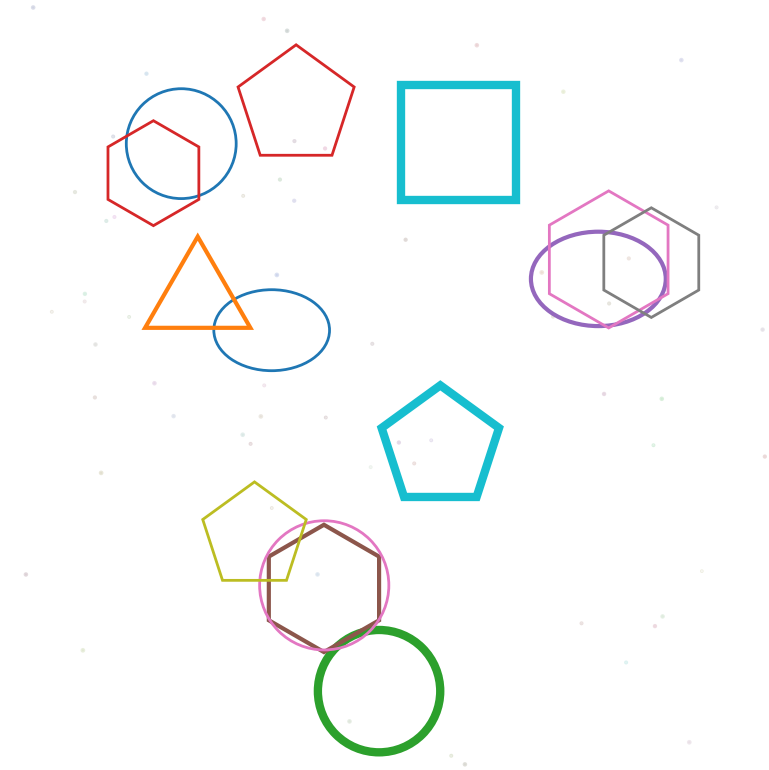[{"shape": "oval", "thickness": 1, "radius": 0.38, "center": [0.353, 0.571]}, {"shape": "circle", "thickness": 1, "radius": 0.36, "center": [0.235, 0.813]}, {"shape": "triangle", "thickness": 1.5, "radius": 0.39, "center": [0.257, 0.614]}, {"shape": "circle", "thickness": 3, "radius": 0.4, "center": [0.492, 0.102]}, {"shape": "hexagon", "thickness": 1, "radius": 0.34, "center": [0.199, 0.775]}, {"shape": "pentagon", "thickness": 1, "radius": 0.4, "center": [0.385, 0.863]}, {"shape": "oval", "thickness": 1.5, "radius": 0.44, "center": [0.777, 0.638]}, {"shape": "hexagon", "thickness": 1.5, "radius": 0.41, "center": [0.421, 0.236]}, {"shape": "hexagon", "thickness": 1, "radius": 0.44, "center": [0.791, 0.663]}, {"shape": "circle", "thickness": 1, "radius": 0.42, "center": [0.421, 0.24]}, {"shape": "hexagon", "thickness": 1, "radius": 0.36, "center": [0.846, 0.659]}, {"shape": "pentagon", "thickness": 1, "radius": 0.35, "center": [0.331, 0.303]}, {"shape": "pentagon", "thickness": 3, "radius": 0.4, "center": [0.572, 0.419]}, {"shape": "square", "thickness": 3, "radius": 0.37, "center": [0.596, 0.815]}]